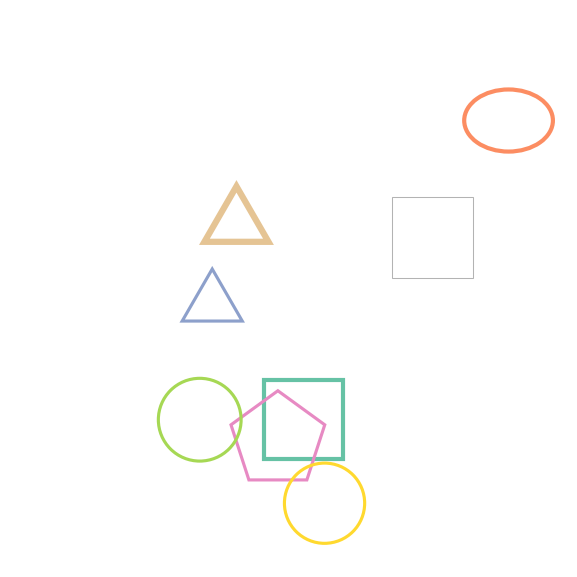[{"shape": "square", "thickness": 2, "radius": 0.34, "center": [0.526, 0.273]}, {"shape": "oval", "thickness": 2, "radius": 0.38, "center": [0.881, 0.79]}, {"shape": "triangle", "thickness": 1.5, "radius": 0.3, "center": [0.367, 0.473]}, {"shape": "pentagon", "thickness": 1.5, "radius": 0.43, "center": [0.481, 0.237]}, {"shape": "circle", "thickness": 1.5, "radius": 0.36, "center": [0.346, 0.272]}, {"shape": "circle", "thickness": 1.5, "radius": 0.35, "center": [0.562, 0.128]}, {"shape": "triangle", "thickness": 3, "radius": 0.32, "center": [0.409, 0.612]}, {"shape": "square", "thickness": 0.5, "radius": 0.35, "center": [0.749, 0.588]}]